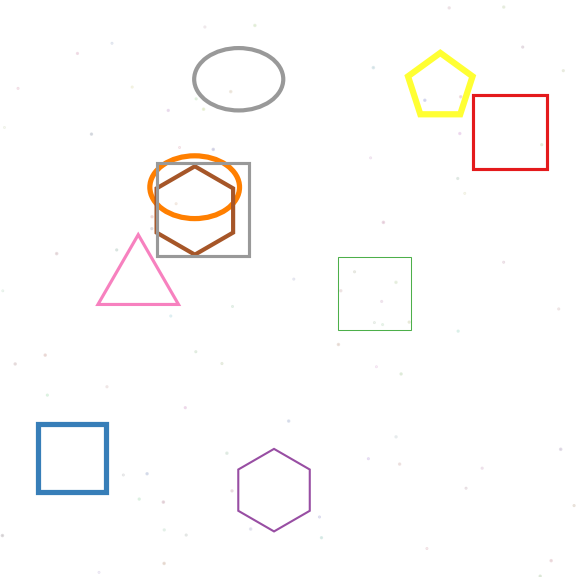[{"shape": "square", "thickness": 1.5, "radius": 0.32, "center": [0.883, 0.77]}, {"shape": "square", "thickness": 2.5, "radius": 0.29, "center": [0.124, 0.206]}, {"shape": "square", "thickness": 0.5, "radius": 0.32, "center": [0.649, 0.49]}, {"shape": "hexagon", "thickness": 1, "radius": 0.36, "center": [0.475, 0.15]}, {"shape": "oval", "thickness": 2.5, "radius": 0.39, "center": [0.337, 0.675]}, {"shape": "pentagon", "thickness": 3, "radius": 0.29, "center": [0.762, 0.849]}, {"shape": "hexagon", "thickness": 2, "radius": 0.38, "center": [0.337, 0.635]}, {"shape": "triangle", "thickness": 1.5, "radius": 0.4, "center": [0.239, 0.512]}, {"shape": "oval", "thickness": 2, "radius": 0.39, "center": [0.413, 0.862]}, {"shape": "square", "thickness": 1.5, "radius": 0.4, "center": [0.352, 0.636]}]